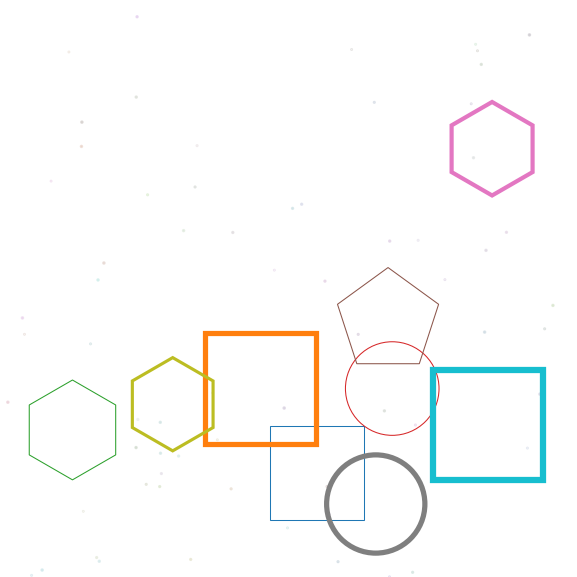[{"shape": "square", "thickness": 0.5, "radius": 0.41, "center": [0.549, 0.179]}, {"shape": "square", "thickness": 2.5, "radius": 0.48, "center": [0.451, 0.326]}, {"shape": "hexagon", "thickness": 0.5, "radius": 0.43, "center": [0.125, 0.255]}, {"shape": "circle", "thickness": 0.5, "radius": 0.41, "center": [0.679, 0.326]}, {"shape": "pentagon", "thickness": 0.5, "radius": 0.46, "center": [0.672, 0.444]}, {"shape": "hexagon", "thickness": 2, "radius": 0.4, "center": [0.852, 0.742]}, {"shape": "circle", "thickness": 2.5, "radius": 0.43, "center": [0.651, 0.126]}, {"shape": "hexagon", "thickness": 1.5, "radius": 0.4, "center": [0.299, 0.299]}, {"shape": "square", "thickness": 3, "radius": 0.48, "center": [0.845, 0.264]}]